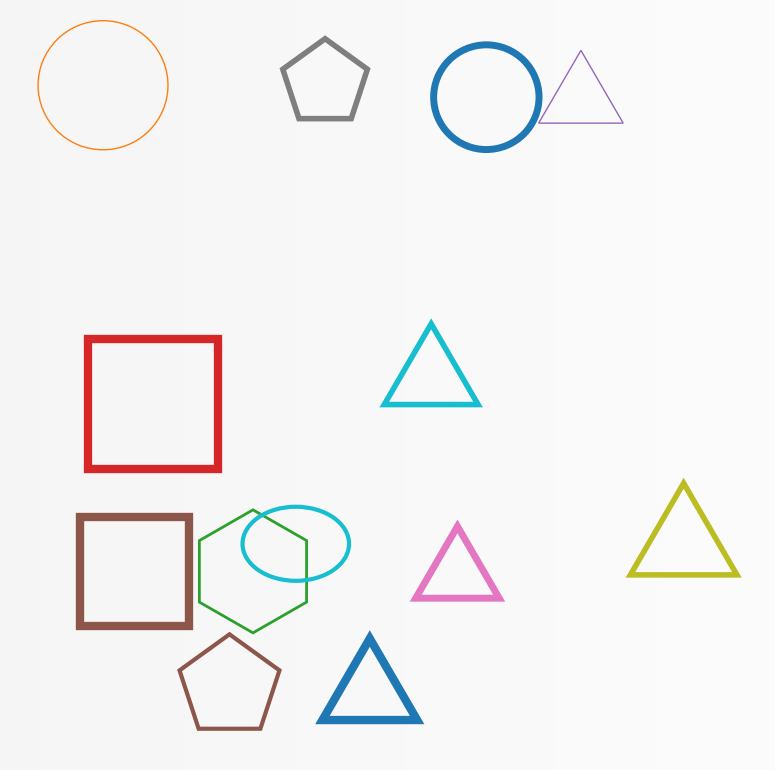[{"shape": "circle", "thickness": 2.5, "radius": 0.34, "center": [0.628, 0.874]}, {"shape": "triangle", "thickness": 3, "radius": 0.35, "center": [0.477, 0.1]}, {"shape": "circle", "thickness": 0.5, "radius": 0.42, "center": [0.133, 0.889]}, {"shape": "hexagon", "thickness": 1, "radius": 0.4, "center": [0.326, 0.258]}, {"shape": "square", "thickness": 3, "radius": 0.42, "center": [0.198, 0.475]}, {"shape": "triangle", "thickness": 0.5, "radius": 0.31, "center": [0.75, 0.872]}, {"shape": "pentagon", "thickness": 1.5, "radius": 0.34, "center": [0.296, 0.108]}, {"shape": "square", "thickness": 3, "radius": 0.35, "center": [0.174, 0.258]}, {"shape": "triangle", "thickness": 2.5, "radius": 0.31, "center": [0.59, 0.254]}, {"shape": "pentagon", "thickness": 2, "radius": 0.29, "center": [0.419, 0.892]}, {"shape": "triangle", "thickness": 2, "radius": 0.4, "center": [0.882, 0.293]}, {"shape": "triangle", "thickness": 2, "radius": 0.35, "center": [0.556, 0.51]}, {"shape": "oval", "thickness": 1.5, "radius": 0.34, "center": [0.382, 0.294]}]